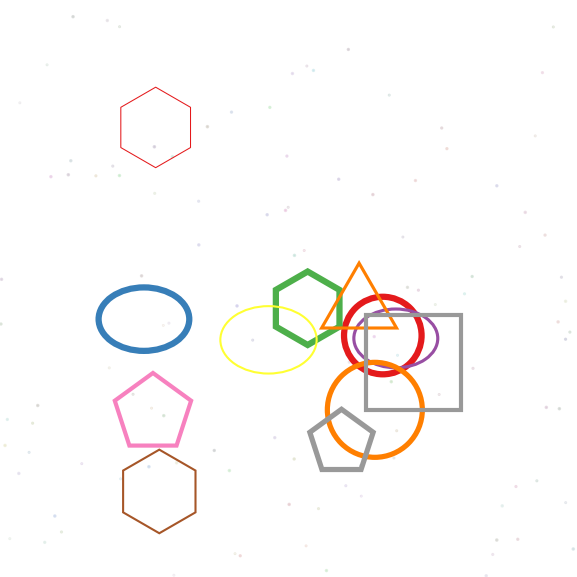[{"shape": "circle", "thickness": 3, "radius": 0.34, "center": [0.663, 0.418]}, {"shape": "hexagon", "thickness": 0.5, "radius": 0.35, "center": [0.27, 0.778]}, {"shape": "oval", "thickness": 3, "radius": 0.39, "center": [0.249, 0.447]}, {"shape": "hexagon", "thickness": 3, "radius": 0.32, "center": [0.533, 0.465]}, {"shape": "oval", "thickness": 1.5, "radius": 0.36, "center": [0.685, 0.413]}, {"shape": "circle", "thickness": 2.5, "radius": 0.41, "center": [0.649, 0.289]}, {"shape": "triangle", "thickness": 1.5, "radius": 0.37, "center": [0.622, 0.469]}, {"shape": "oval", "thickness": 1, "radius": 0.42, "center": [0.465, 0.411]}, {"shape": "hexagon", "thickness": 1, "radius": 0.36, "center": [0.276, 0.148]}, {"shape": "pentagon", "thickness": 2, "radius": 0.35, "center": [0.265, 0.284]}, {"shape": "square", "thickness": 2, "radius": 0.41, "center": [0.716, 0.372]}, {"shape": "pentagon", "thickness": 2.5, "radius": 0.29, "center": [0.591, 0.233]}]